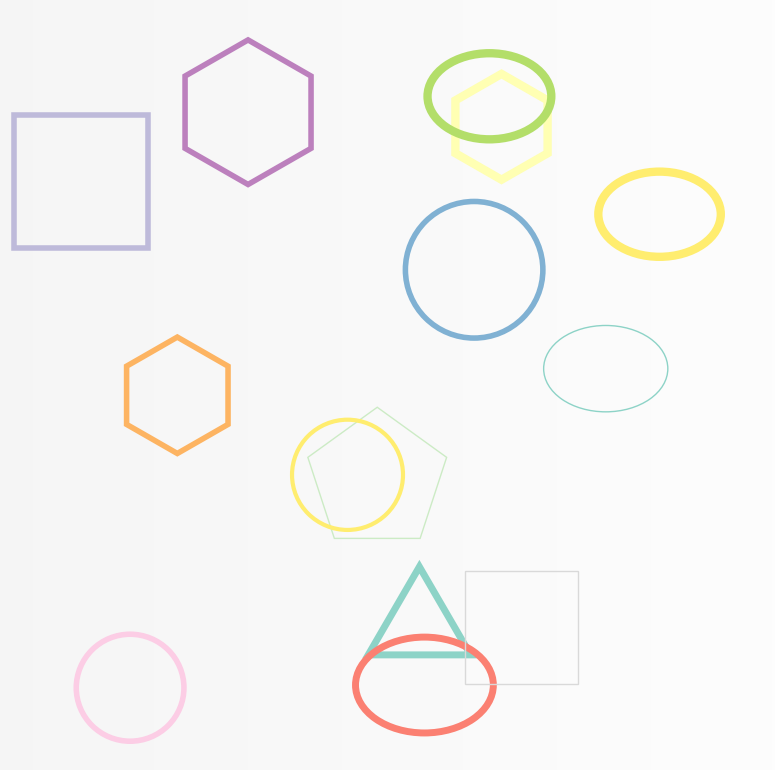[{"shape": "triangle", "thickness": 2.5, "radius": 0.38, "center": [0.541, 0.188]}, {"shape": "oval", "thickness": 0.5, "radius": 0.4, "center": [0.782, 0.521]}, {"shape": "hexagon", "thickness": 3, "radius": 0.34, "center": [0.647, 0.835]}, {"shape": "square", "thickness": 2, "radius": 0.43, "center": [0.105, 0.764]}, {"shape": "oval", "thickness": 2.5, "radius": 0.44, "center": [0.548, 0.11]}, {"shape": "circle", "thickness": 2, "radius": 0.44, "center": [0.612, 0.65]}, {"shape": "hexagon", "thickness": 2, "radius": 0.38, "center": [0.229, 0.487]}, {"shape": "oval", "thickness": 3, "radius": 0.4, "center": [0.632, 0.875]}, {"shape": "circle", "thickness": 2, "radius": 0.35, "center": [0.168, 0.107]}, {"shape": "square", "thickness": 0.5, "radius": 0.37, "center": [0.673, 0.185]}, {"shape": "hexagon", "thickness": 2, "radius": 0.47, "center": [0.32, 0.854]}, {"shape": "pentagon", "thickness": 0.5, "radius": 0.47, "center": [0.487, 0.377]}, {"shape": "oval", "thickness": 3, "radius": 0.4, "center": [0.851, 0.722]}, {"shape": "circle", "thickness": 1.5, "radius": 0.36, "center": [0.448, 0.383]}]